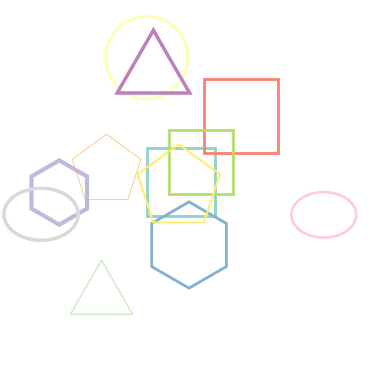[{"shape": "square", "thickness": 2, "radius": 0.44, "center": [0.47, 0.528]}, {"shape": "circle", "thickness": 2, "radius": 0.53, "center": [0.381, 0.85]}, {"shape": "hexagon", "thickness": 3, "radius": 0.42, "center": [0.154, 0.5]}, {"shape": "square", "thickness": 2, "radius": 0.48, "center": [0.625, 0.699]}, {"shape": "hexagon", "thickness": 2, "radius": 0.56, "center": [0.491, 0.364]}, {"shape": "pentagon", "thickness": 0.5, "radius": 0.47, "center": [0.277, 0.557]}, {"shape": "square", "thickness": 2, "radius": 0.41, "center": [0.523, 0.579]}, {"shape": "oval", "thickness": 2, "radius": 0.42, "center": [0.841, 0.442]}, {"shape": "oval", "thickness": 2.5, "radius": 0.48, "center": [0.107, 0.443]}, {"shape": "triangle", "thickness": 2.5, "radius": 0.54, "center": [0.398, 0.813]}, {"shape": "triangle", "thickness": 1, "radius": 0.47, "center": [0.264, 0.231]}, {"shape": "pentagon", "thickness": 1.5, "radius": 0.56, "center": [0.464, 0.513]}]